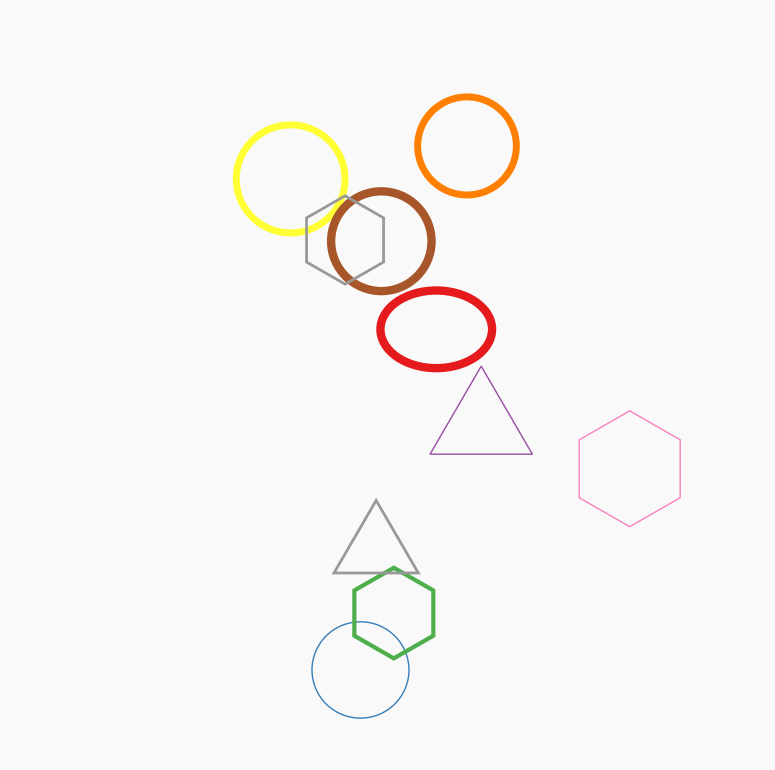[{"shape": "oval", "thickness": 3, "radius": 0.36, "center": [0.563, 0.572]}, {"shape": "circle", "thickness": 0.5, "radius": 0.31, "center": [0.465, 0.13]}, {"shape": "hexagon", "thickness": 1.5, "radius": 0.29, "center": [0.508, 0.204]}, {"shape": "triangle", "thickness": 0.5, "radius": 0.38, "center": [0.621, 0.448]}, {"shape": "circle", "thickness": 2.5, "radius": 0.32, "center": [0.603, 0.81]}, {"shape": "circle", "thickness": 2.5, "radius": 0.35, "center": [0.375, 0.768]}, {"shape": "circle", "thickness": 3, "radius": 0.32, "center": [0.492, 0.687]}, {"shape": "hexagon", "thickness": 0.5, "radius": 0.38, "center": [0.813, 0.391]}, {"shape": "hexagon", "thickness": 1, "radius": 0.29, "center": [0.445, 0.688]}, {"shape": "triangle", "thickness": 1, "radius": 0.31, "center": [0.485, 0.287]}]